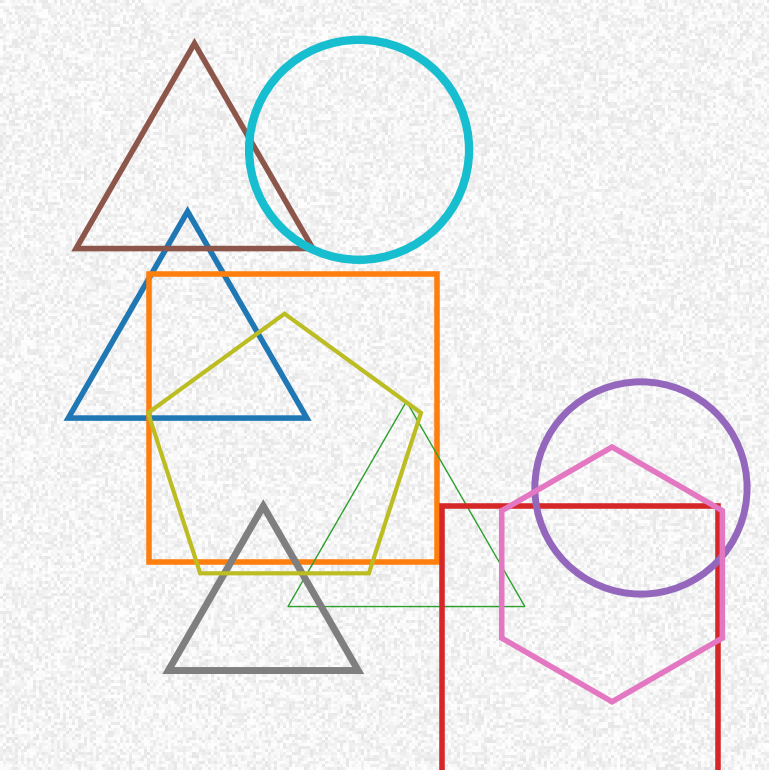[{"shape": "triangle", "thickness": 2, "radius": 0.89, "center": [0.244, 0.546]}, {"shape": "square", "thickness": 2, "radius": 0.93, "center": [0.381, 0.457]}, {"shape": "triangle", "thickness": 0.5, "radius": 0.89, "center": [0.528, 0.301]}, {"shape": "square", "thickness": 2, "radius": 0.9, "center": [0.753, 0.164]}, {"shape": "circle", "thickness": 2.5, "radius": 0.69, "center": [0.832, 0.366]}, {"shape": "triangle", "thickness": 2, "radius": 0.89, "center": [0.253, 0.766]}, {"shape": "hexagon", "thickness": 2, "radius": 0.83, "center": [0.795, 0.254]}, {"shape": "triangle", "thickness": 2.5, "radius": 0.71, "center": [0.342, 0.2]}, {"shape": "pentagon", "thickness": 1.5, "radius": 0.93, "center": [0.37, 0.406]}, {"shape": "circle", "thickness": 3, "radius": 0.71, "center": [0.466, 0.805]}]